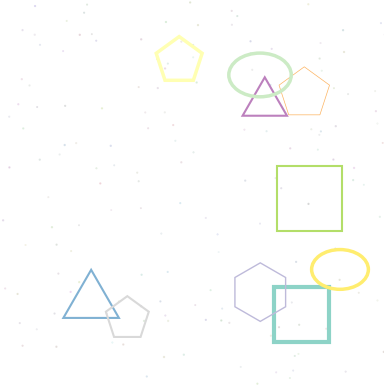[{"shape": "square", "thickness": 3, "radius": 0.36, "center": [0.784, 0.183]}, {"shape": "pentagon", "thickness": 2.5, "radius": 0.31, "center": [0.465, 0.842]}, {"shape": "hexagon", "thickness": 1, "radius": 0.38, "center": [0.676, 0.241]}, {"shape": "triangle", "thickness": 1.5, "radius": 0.42, "center": [0.237, 0.216]}, {"shape": "pentagon", "thickness": 0.5, "radius": 0.34, "center": [0.79, 0.758]}, {"shape": "square", "thickness": 1.5, "radius": 0.42, "center": [0.803, 0.484]}, {"shape": "pentagon", "thickness": 1.5, "radius": 0.29, "center": [0.331, 0.172]}, {"shape": "triangle", "thickness": 1.5, "radius": 0.33, "center": [0.688, 0.733]}, {"shape": "oval", "thickness": 2.5, "radius": 0.41, "center": [0.675, 0.805]}, {"shape": "oval", "thickness": 2.5, "radius": 0.37, "center": [0.883, 0.3]}]